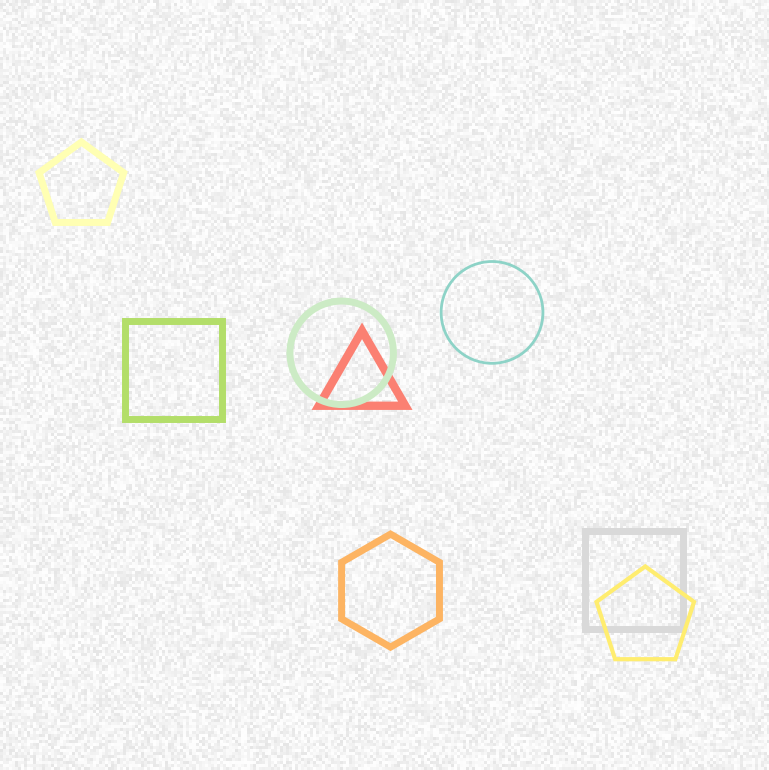[{"shape": "circle", "thickness": 1, "radius": 0.33, "center": [0.639, 0.594]}, {"shape": "pentagon", "thickness": 2.5, "radius": 0.29, "center": [0.106, 0.758]}, {"shape": "triangle", "thickness": 3, "radius": 0.32, "center": [0.47, 0.505]}, {"shape": "hexagon", "thickness": 2.5, "radius": 0.37, "center": [0.507, 0.233]}, {"shape": "square", "thickness": 2.5, "radius": 0.32, "center": [0.226, 0.52]}, {"shape": "square", "thickness": 2.5, "radius": 0.32, "center": [0.823, 0.247]}, {"shape": "circle", "thickness": 2.5, "radius": 0.34, "center": [0.444, 0.542]}, {"shape": "pentagon", "thickness": 1.5, "radius": 0.33, "center": [0.838, 0.198]}]